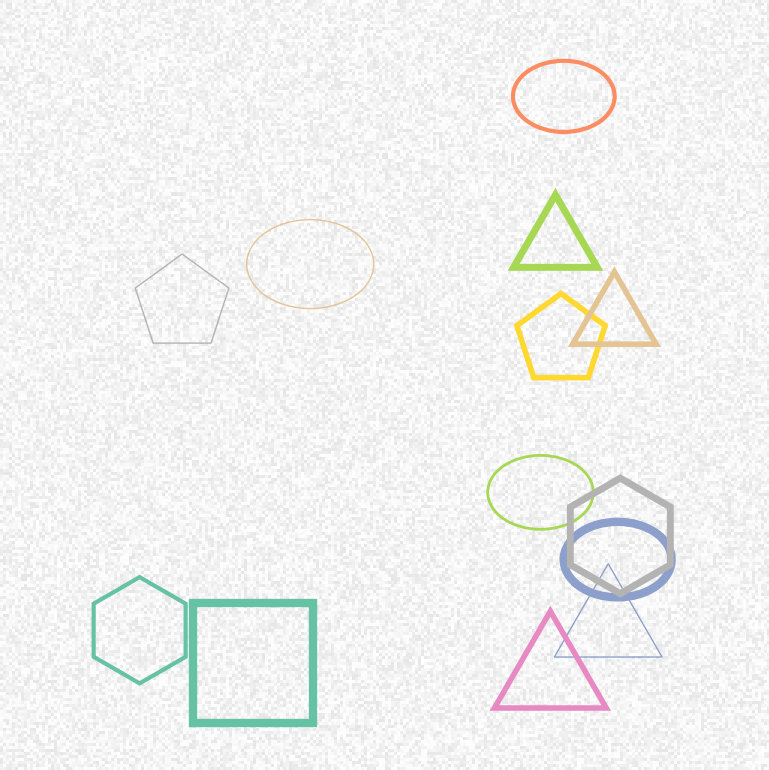[{"shape": "square", "thickness": 3, "radius": 0.39, "center": [0.329, 0.139]}, {"shape": "hexagon", "thickness": 1.5, "radius": 0.34, "center": [0.181, 0.181]}, {"shape": "oval", "thickness": 1.5, "radius": 0.33, "center": [0.732, 0.875]}, {"shape": "oval", "thickness": 3, "radius": 0.35, "center": [0.802, 0.273]}, {"shape": "triangle", "thickness": 0.5, "radius": 0.4, "center": [0.79, 0.187]}, {"shape": "triangle", "thickness": 2, "radius": 0.42, "center": [0.715, 0.122]}, {"shape": "oval", "thickness": 1, "radius": 0.34, "center": [0.702, 0.361]}, {"shape": "triangle", "thickness": 2.5, "radius": 0.31, "center": [0.721, 0.684]}, {"shape": "pentagon", "thickness": 2, "radius": 0.3, "center": [0.729, 0.558]}, {"shape": "triangle", "thickness": 2, "radius": 0.31, "center": [0.798, 0.584]}, {"shape": "oval", "thickness": 0.5, "radius": 0.41, "center": [0.403, 0.657]}, {"shape": "hexagon", "thickness": 2.5, "radius": 0.37, "center": [0.806, 0.304]}, {"shape": "pentagon", "thickness": 0.5, "radius": 0.32, "center": [0.236, 0.606]}]